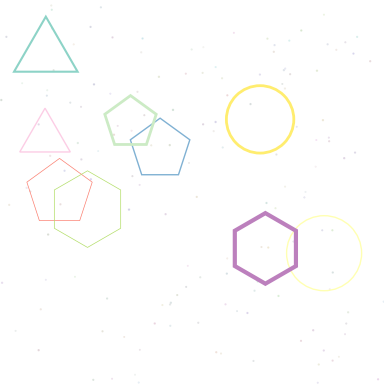[{"shape": "triangle", "thickness": 1.5, "radius": 0.48, "center": [0.119, 0.861]}, {"shape": "circle", "thickness": 1, "radius": 0.49, "center": [0.842, 0.342]}, {"shape": "pentagon", "thickness": 0.5, "radius": 0.45, "center": [0.155, 0.499]}, {"shape": "pentagon", "thickness": 1, "radius": 0.41, "center": [0.416, 0.612]}, {"shape": "hexagon", "thickness": 0.5, "radius": 0.5, "center": [0.227, 0.457]}, {"shape": "triangle", "thickness": 1, "radius": 0.38, "center": [0.117, 0.643]}, {"shape": "hexagon", "thickness": 3, "radius": 0.46, "center": [0.689, 0.355]}, {"shape": "pentagon", "thickness": 2, "radius": 0.35, "center": [0.339, 0.682]}, {"shape": "circle", "thickness": 2, "radius": 0.44, "center": [0.676, 0.69]}]